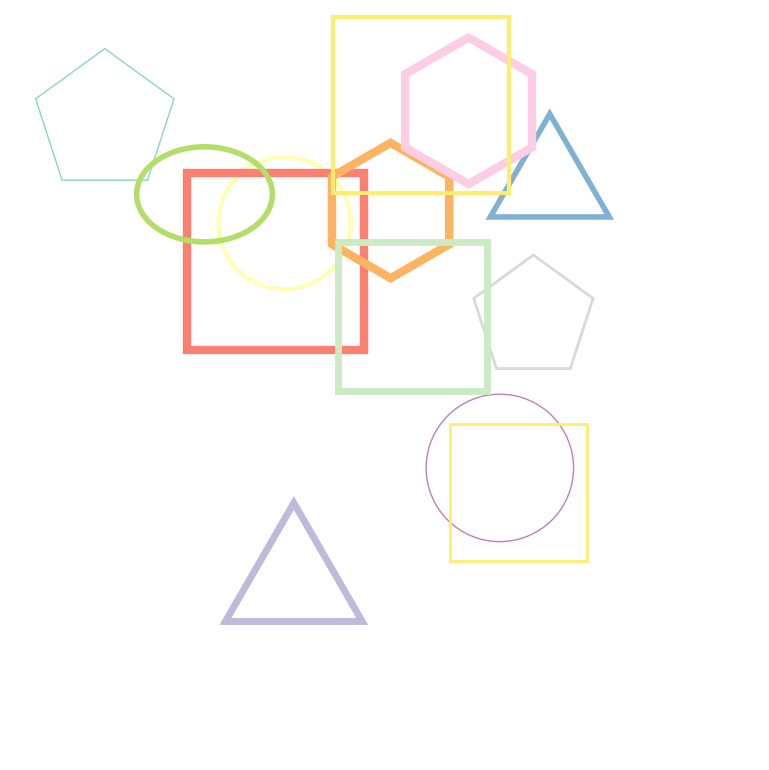[{"shape": "pentagon", "thickness": 0.5, "radius": 0.47, "center": [0.136, 0.842]}, {"shape": "circle", "thickness": 1.5, "radius": 0.43, "center": [0.37, 0.71]}, {"shape": "triangle", "thickness": 2.5, "radius": 0.51, "center": [0.382, 0.244]}, {"shape": "square", "thickness": 3, "radius": 0.57, "center": [0.358, 0.66]}, {"shape": "triangle", "thickness": 2, "radius": 0.45, "center": [0.714, 0.763]}, {"shape": "hexagon", "thickness": 3, "radius": 0.44, "center": [0.507, 0.727]}, {"shape": "oval", "thickness": 2, "radius": 0.44, "center": [0.266, 0.748]}, {"shape": "hexagon", "thickness": 3, "radius": 0.48, "center": [0.609, 0.856]}, {"shape": "pentagon", "thickness": 1, "radius": 0.41, "center": [0.693, 0.587]}, {"shape": "circle", "thickness": 0.5, "radius": 0.48, "center": [0.649, 0.392]}, {"shape": "square", "thickness": 2.5, "radius": 0.48, "center": [0.536, 0.589]}, {"shape": "square", "thickness": 1.5, "radius": 0.57, "center": [0.547, 0.864]}, {"shape": "square", "thickness": 1, "radius": 0.44, "center": [0.673, 0.36]}]